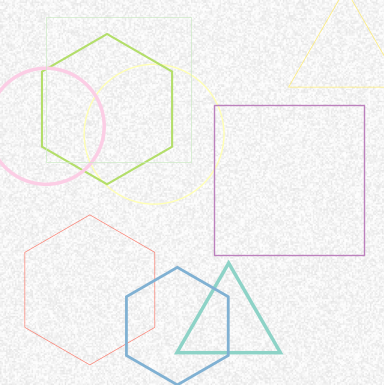[{"shape": "triangle", "thickness": 2.5, "radius": 0.78, "center": [0.594, 0.162]}, {"shape": "circle", "thickness": 1, "radius": 0.91, "center": [0.4, 0.651]}, {"shape": "hexagon", "thickness": 0.5, "radius": 0.97, "center": [0.233, 0.247]}, {"shape": "hexagon", "thickness": 2, "radius": 0.76, "center": [0.461, 0.153]}, {"shape": "hexagon", "thickness": 1.5, "radius": 0.98, "center": [0.278, 0.717]}, {"shape": "circle", "thickness": 2.5, "radius": 0.75, "center": [0.12, 0.672]}, {"shape": "square", "thickness": 1, "radius": 0.98, "center": [0.75, 0.533]}, {"shape": "square", "thickness": 0.5, "radius": 0.94, "center": [0.308, 0.768]}, {"shape": "triangle", "thickness": 0.5, "radius": 0.85, "center": [0.897, 0.859]}]